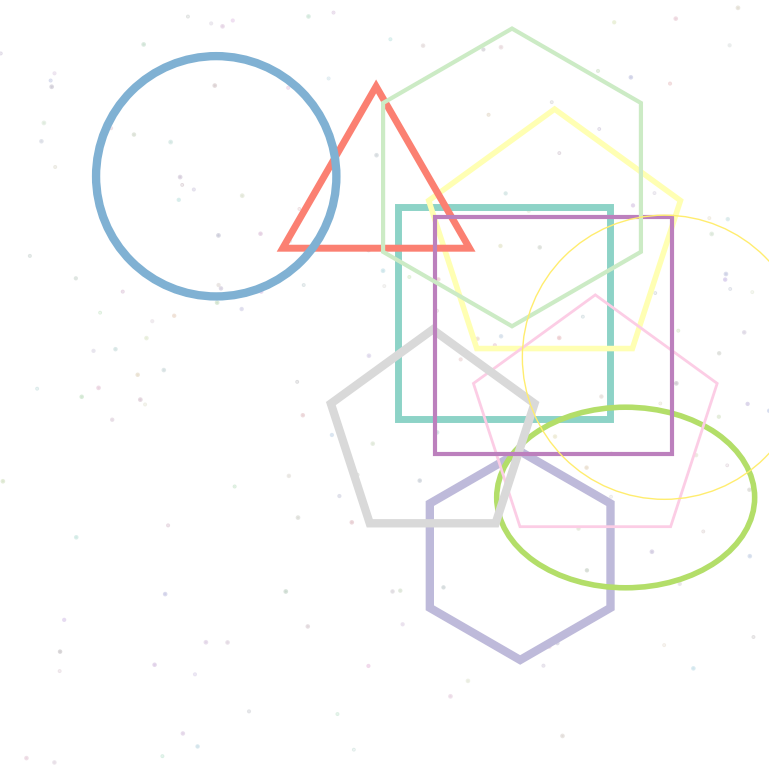[{"shape": "square", "thickness": 2.5, "radius": 0.69, "center": [0.655, 0.594]}, {"shape": "pentagon", "thickness": 2, "radius": 0.86, "center": [0.72, 0.686]}, {"shape": "hexagon", "thickness": 3, "radius": 0.68, "center": [0.676, 0.278]}, {"shape": "triangle", "thickness": 2.5, "radius": 0.7, "center": [0.488, 0.748]}, {"shape": "circle", "thickness": 3, "radius": 0.78, "center": [0.281, 0.771]}, {"shape": "oval", "thickness": 2, "radius": 0.84, "center": [0.813, 0.354]}, {"shape": "pentagon", "thickness": 1, "radius": 0.83, "center": [0.773, 0.451]}, {"shape": "pentagon", "thickness": 3, "radius": 0.7, "center": [0.562, 0.433]}, {"shape": "square", "thickness": 1.5, "radius": 0.77, "center": [0.719, 0.565]}, {"shape": "hexagon", "thickness": 1.5, "radius": 0.97, "center": [0.665, 0.77]}, {"shape": "circle", "thickness": 0.5, "radius": 0.92, "center": [0.863, 0.536]}]